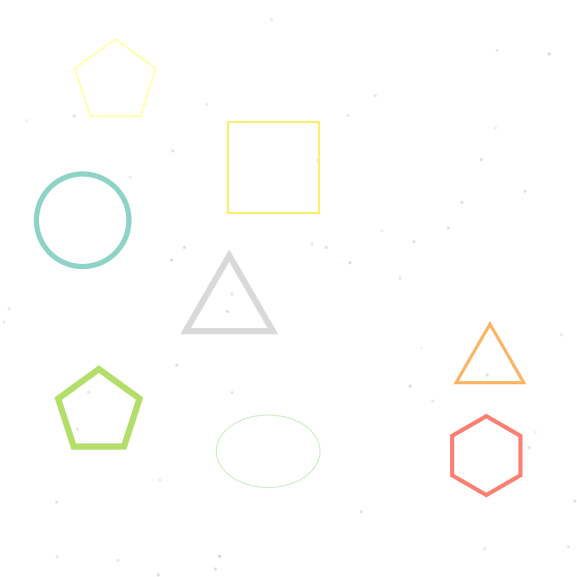[{"shape": "circle", "thickness": 2.5, "radius": 0.4, "center": [0.143, 0.618]}, {"shape": "pentagon", "thickness": 1, "radius": 0.37, "center": [0.2, 0.858]}, {"shape": "hexagon", "thickness": 2, "radius": 0.34, "center": [0.842, 0.21]}, {"shape": "triangle", "thickness": 1.5, "radius": 0.34, "center": [0.848, 0.37]}, {"shape": "pentagon", "thickness": 3, "radius": 0.37, "center": [0.171, 0.286]}, {"shape": "triangle", "thickness": 3, "radius": 0.44, "center": [0.397, 0.469]}, {"shape": "oval", "thickness": 0.5, "radius": 0.45, "center": [0.464, 0.218]}, {"shape": "square", "thickness": 1, "radius": 0.39, "center": [0.473, 0.709]}]